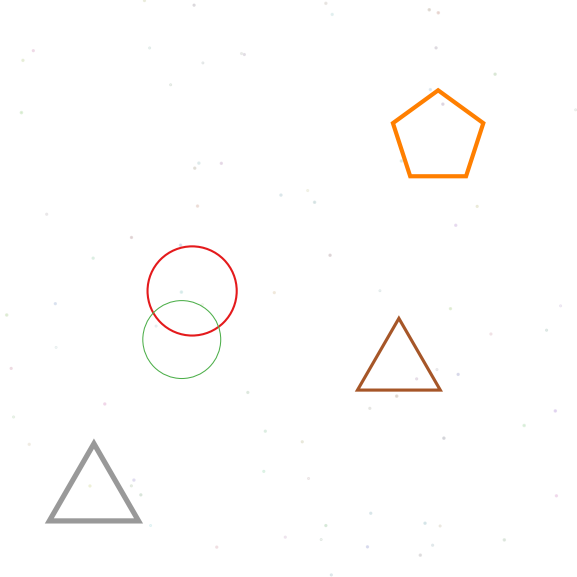[{"shape": "circle", "thickness": 1, "radius": 0.39, "center": [0.333, 0.495]}, {"shape": "circle", "thickness": 0.5, "radius": 0.34, "center": [0.315, 0.411]}, {"shape": "pentagon", "thickness": 2, "radius": 0.41, "center": [0.759, 0.76]}, {"shape": "triangle", "thickness": 1.5, "radius": 0.41, "center": [0.691, 0.365]}, {"shape": "triangle", "thickness": 2.5, "radius": 0.45, "center": [0.163, 0.142]}]